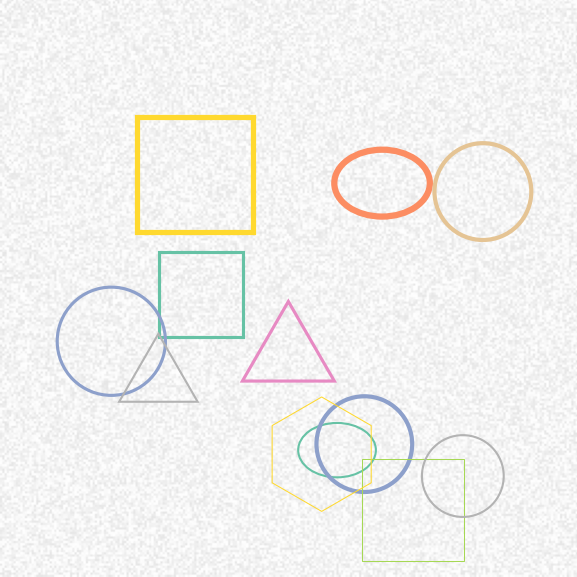[{"shape": "oval", "thickness": 1, "radius": 0.34, "center": [0.584, 0.22]}, {"shape": "square", "thickness": 1.5, "radius": 0.36, "center": [0.349, 0.489]}, {"shape": "oval", "thickness": 3, "radius": 0.41, "center": [0.662, 0.682]}, {"shape": "circle", "thickness": 1.5, "radius": 0.47, "center": [0.193, 0.408]}, {"shape": "circle", "thickness": 2, "radius": 0.41, "center": [0.631, 0.23]}, {"shape": "triangle", "thickness": 1.5, "radius": 0.46, "center": [0.499, 0.385]}, {"shape": "square", "thickness": 0.5, "radius": 0.44, "center": [0.715, 0.116]}, {"shape": "square", "thickness": 2.5, "radius": 0.5, "center": [0.338, 0.697]}, {"shape": "hexagon", "thickness": 0.5, "radius": 0.5, "center": [0.557, 0.213]}, {"shape": "circle", "thickness": 2, "radius": 0.42, "center": [0.836, 0.667]}, {"shape": "triangle", "thickness": 1, "radius": 0.39, "center": [0.274, 0.343]}, {"shape": "circle", "thickness": 1, "radius": 0.35, "center": [0.801, 0.175]}]